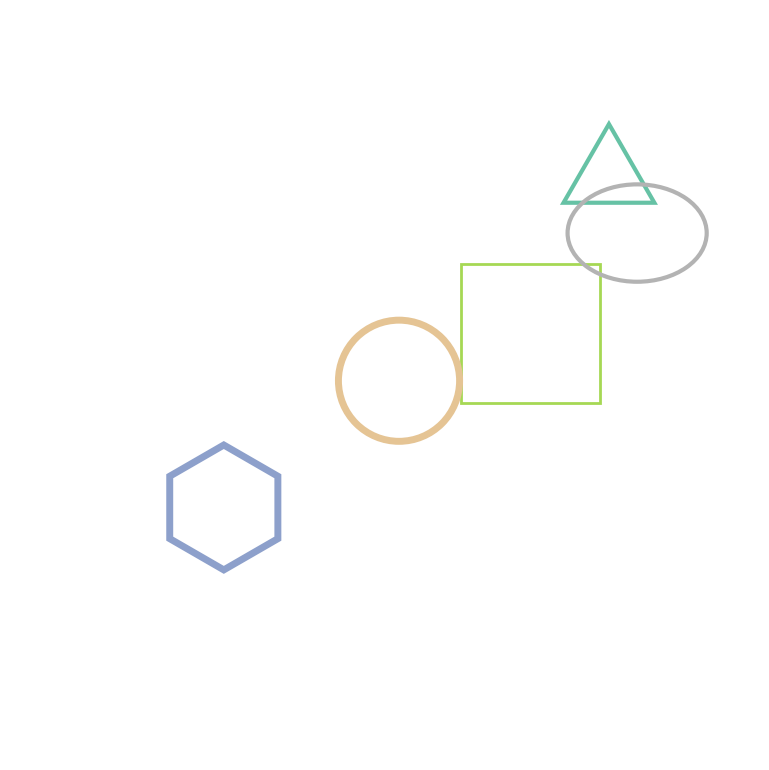[{"shape": "triangle", "thickness": 1.5, "radius": 0.34, "center": [0.791, 0.771]}, {"shape": "hexagon", "thickness": 2.5, "radius": 0.41, "center": [0.291, 0.341]}, {"shape": "square", "thickness": 1, "radius": 0.45, "center": [0.689, 0.567]}, {"shape": "circle", "thickness": 2.5, "radius": 0.39, "center": [0.518, 0.506]}, {"shape": "oval", "thickness": 1.5, "radius": 0.45, "center": [0.827, 0.697]}]